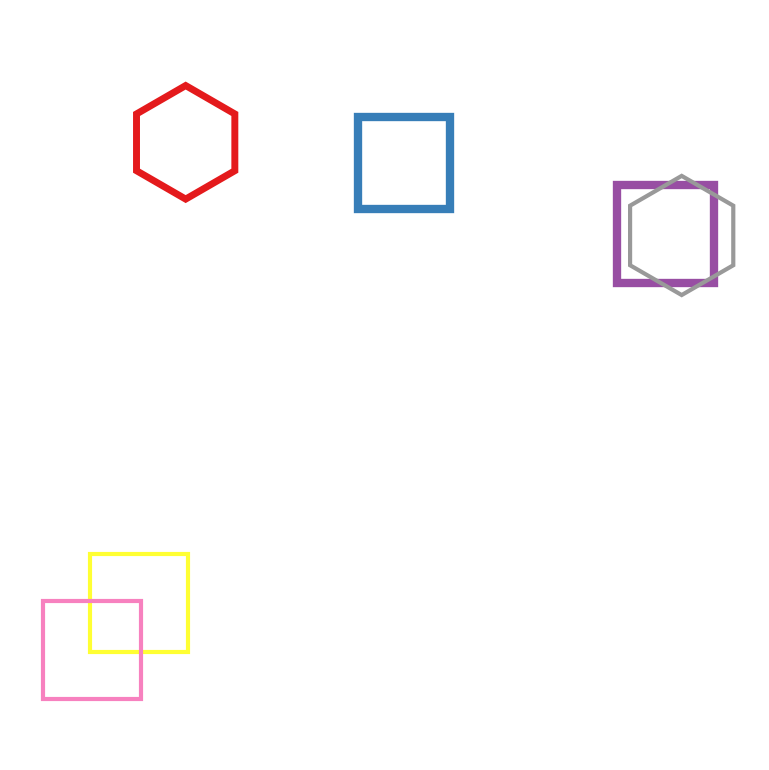[{"shape": "hexagon", "thickness": 2.5, "radius": 0.37, "center": [0.241, 0.815]}, {"shape": "square", "thickness": 3, "radius": 0.3, "center": [0.525, 0.788]}, {"shape": "square", "thickness": 3, "radius": 0.32, "center": [0.864, 0.696]}, {"shape": "square", "thickness": 1.5, "radius": 0.32, "center": [0.181, 0.217]}, {"shape": "square", "thickness": 1.5, "radius": 0.32, "center": [0.119, 0.155]}, {"shape": "hexagon", "thickness": 1.5, "radius": 0.39, "center": [0.885, 0.694]}]